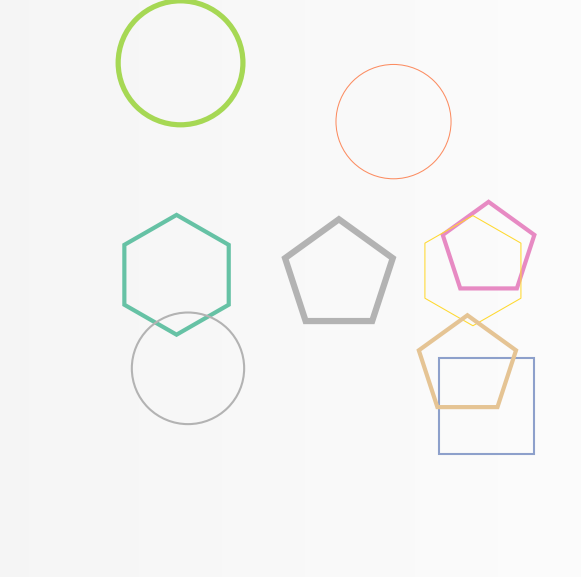[{"shape": "hexagon", "thickness": 2, "radius": 0.52, "center": [0.304, 0.523]}, {"shape": "circle", "thickness": 0.5, "radius": 0.49, "center": [0.677, 0.789]}, {"shape": "square", "thickness": 1, "radius": 0.41, "center": [0.837, 0.296]}, {"shape": "pentagon", "thickness": 2, "radius": 0.41, "center": [0.841, 0.567]}, {"shape": "circle", "thickness": 2.5, "radius": 0.54, "center": [0.311, 0.89]}, {"shape": "hexagon", "thickness": 0.5, "radius": 0.48, "center": [0.814, 0.53]}, {"shape": "pentagon", "thickness": 2, "radius": 0.44, "center": [0.804, 0.365]}, {"shape": "circle", "thickness": 1, "radius": 0.48, "center": [0.323, 0.361]}, {"shape": "pentagon", "thickness": 3, "radius": 0.49, "center": [0.583, 0.522]}]